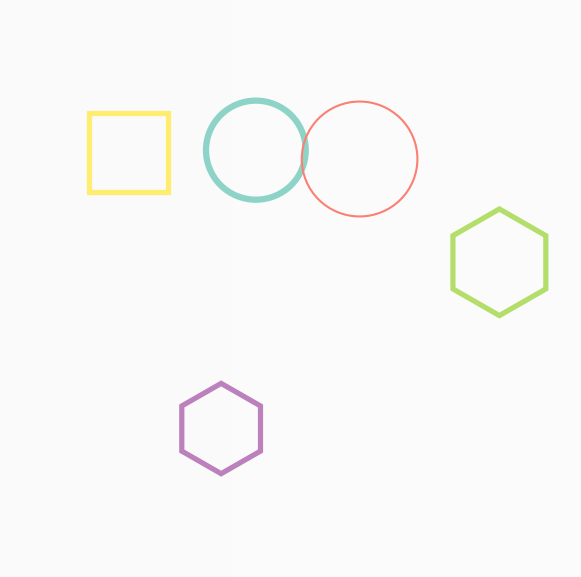[{"shape": "circle", "thickness": 3, "radius": 0.43, "center": [0.44, 0.739]}, {"shape": "circle", "thickness": 1, "radius": 0.5, "center": [0.619, 0.724]}, {"shape": "hexagon", "thickness": 2.5, "radius": 0.46, "center": [0.859, 0.545]}, {"shape": "hexagon", "thickness": 2.5, "radius": 0.39, "center": [0.38, 0.257]}, {"shape": "square", "thickness": 2.5, "radius": 0.34, "center": [0.221, 0.734]}]